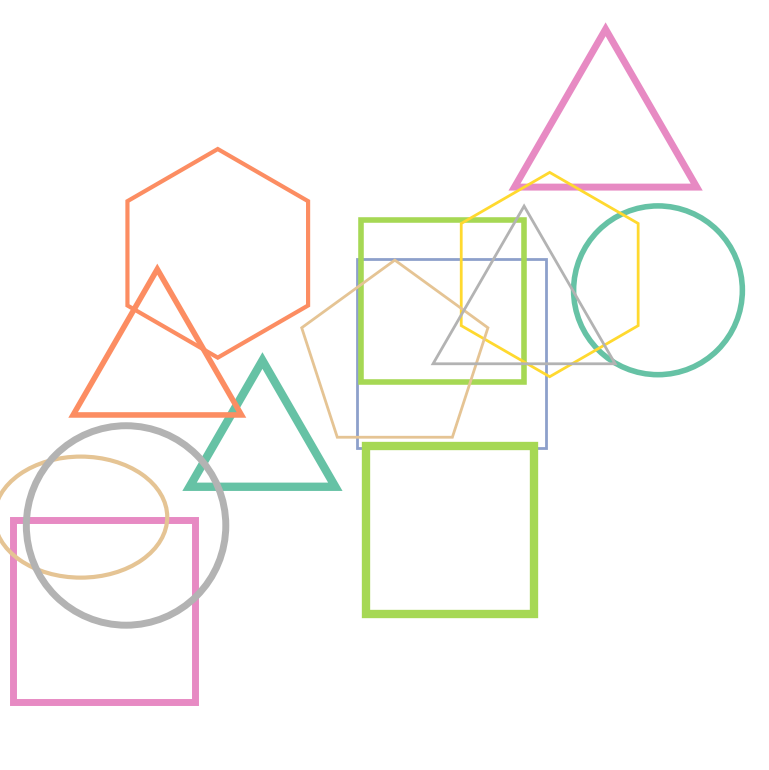[{"shape": "circle", "thickness": 2, "radius": 0.55, "center": [0.855, 0.623]}, {"shape": "triangle", "thickness": 3, "radius": 0.55, "center": [0.341, 0.422]}, {"shape": "hexagon", "thickness": 1.5, "radius": 0.68, "center": [0.283, 0.671]}, {"shape": "triangle", "thickness": 2, "radius": 0.63, "center": [0.204, 0.524]}, {"shape": "square", "thickness": 1, "radius": 0.61, "center": [0.587, 0.54]}, {"shape": "square", "thickness": 2.5, "radius": 0.59, "center": [0.135, 0.207]}, {"shape": "triangle", "thickness": 2.5, "radius": 0.68, "center": [0.787, 0.825]}, {"shape": "square", "thickness": 2, "radius": 0.53, "center": [0.575, 0.609]}, {"shape": "square", "thickness": 3, "radius": 0.55, "center": [0.585, 0.311]}, {"shape": "hexagon", "thickness": 1, "radius": 0.66, "center": [0.714, 0.643]}, {"shape": "oval", "thickness": 1.5, "radius": 0.56, "center": [0.105, 0.328]}, {"shape": "pentagon", "thickness": 1, "radius": 0.64, "center": [0.513, 0.535]}, {"shape": "circle", "thickness": 2.5, "radius": 0.65, "center": [0.164, 0.318]}, {"shape": "triangle", "thickness": 1, "radius": 0.68, "center": [0.681, 0.596]}]